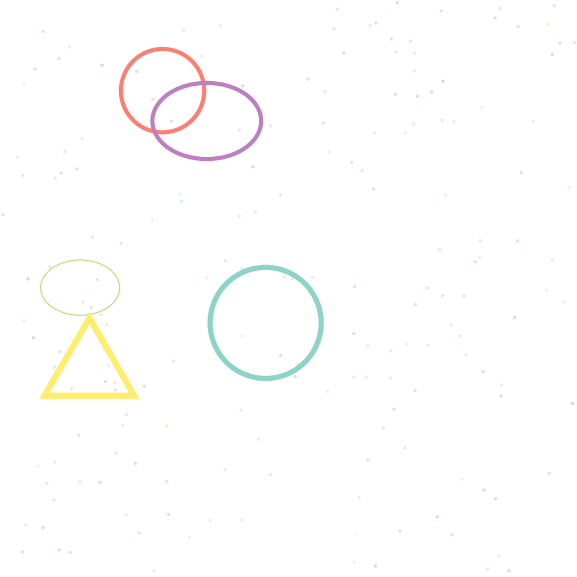[{"shape": "circle", "thickness": 2.5, "radius": 0.48, "center": [0.46, 0.44]}, {"shape": "circle", "thickness": 2, "radius": 0.36, "center": [0.281, 0.842]}, {"shape": "oval", "thickness": 0.5, "radius": 0.34, "center": [0.139, 0.501]}, {"shape": "oval", "thickness": 2, "radius": 0.47, "center": [0.358, 0.79]}, {"shape": "triangle", "thickness": 3, "radius": 0.45, "center": [0.155, 0.359]}]